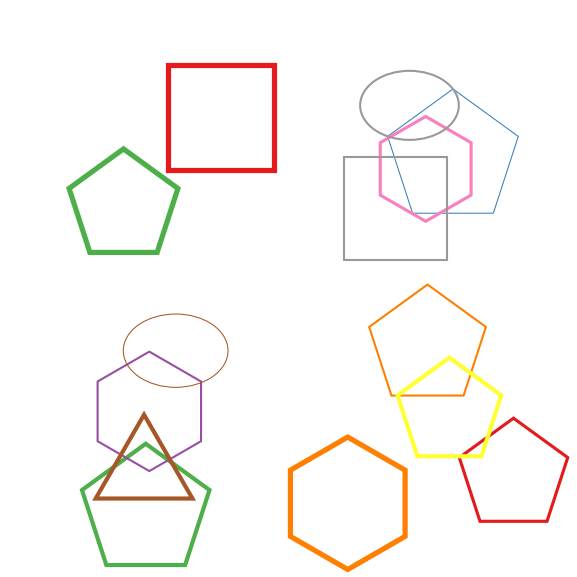[{"shape": "square", "thickness": 2.5, "radius": 0.46, "center": [0.383, 0.796]}, {"shape": "pentagon", "thickness": 1.5, "radius": 0.49, "center": [0.889, 0.176]}, {"shape": "pentagon", "thickness": 0.5, "radius": 0.59, "center": [0.784, 0.726]}, {"shape": "pentagon", "thickness": 2.5, "radius": 0.5, "center": [0.214, 0.642]}, {"shape": "pentagon", "thickness": 2, "radius": 0.58, "center": [0.252, 0.115]}, {"shape": "hexagon", "thickness": 1, "radius": 0.52, "center": [0.259, 0.287]}, {"shape": "pentagon", "thickness": 1, "radius": 0.53, "center": [0.74, 0.4]}, {"shape": "hexagon", "thickness": 2.5, "radius": 0.57, "center": [0.602, 0.128]}, {"shape": "pentagon", "thickness": 2, "radius": 0.47, "center": [0.778, 0.285]}, {"shape": "triangle", "thickness": 2, "radius": 0.48, "center": [0.249, 0.184]}, {"shape": "oval", "thickness": 0.5, "radius": 0.45, "center": [0.304, 0.392]}, {"shape": "hexagon", "thickness": 1.5, "radius": 0.45, "center": [0.737, 0.707]}, {"shape": "oval", "thickness": 1, "radius": 0.43, "center": [0.709, 0.817]}, {"shape": "square", "thickness": 1, "radius": 0.45, "center": [0.685, 0.638]}]